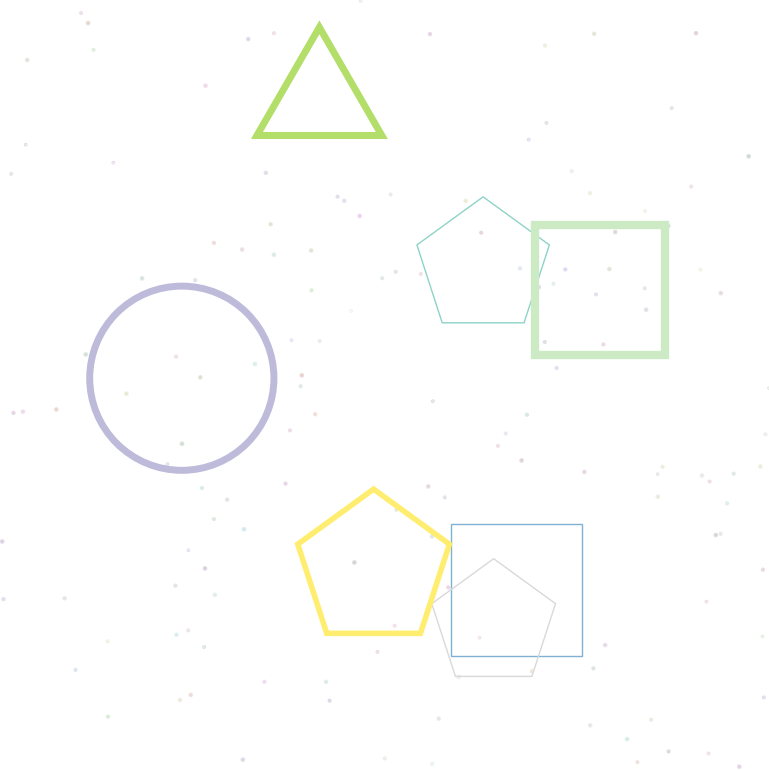[{"shape": "pentagon", "thickness": 0.5, "radius": 0.45, "center": [0.627, 0.654]}, {"shape": "circle", "thickness": 2.5, "radius": 0.6, "center": [0.236, 0.509]}, {"shape": "square", "thickness": 0.5, "radius": 0.43, "center": [0.671, 0.234]}, {"shape": "triangle", "thickness": 2.5, "radius": 0.47, "center": [0.415, 0.871]}, {"shape": "pentagon", "thickness": 0.5, "radius": 0.42, "center": [0.641, 0.19]}, {"shape": "square", "thickness": 3, "radius": 0.42, "center": [0.779, 0.624]}, {"shape": "pentagon", "thickness": 2, "radius": 0.52, "center": [0.485, 0.261]}]